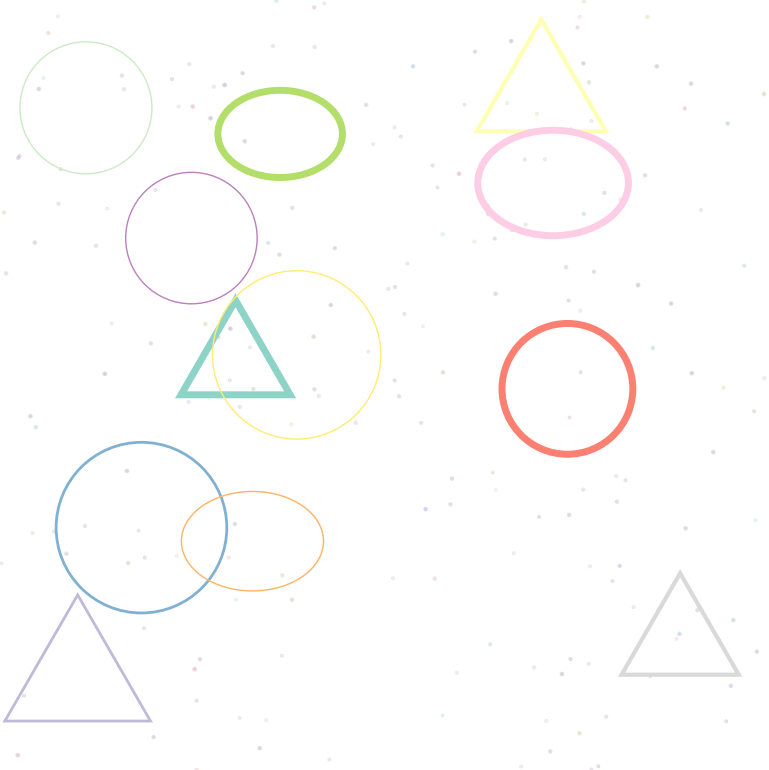[{"shape": "triangle", "thickness": 2.5, "radius": 0.41, "center": [0.306, 0.528]}, {"shape": "triangle", "thickness": 1.5, "radius": 0.48, "center": [0.703, 0.878]}, {"shape": "triangle", "thickness": 1, "radius": 0.55, "center": [0.101, 0.118]}, {"shape": "circle", "thickness": 2.5, "radius": 0.42, "center": [0.737, 0.495]}, {"shape": "circle", "thickness": 1, "radius": 0.55, "center": [0.184, 0.315]}, {"shape": "oval", "thickness": 0.5, "radius": 0.46, "center": [0.328, 0.297]}, {"shape": "oval", "thickness": 2.5, "radius": 0.4, "center": [0.364, 0.826]}, {"shape": "oval", "thickness": 2.5, "radius": 0.49, "center": [0.718, 0.762]}, {"shape": "triangle", "thickness": 1.5, "radius": 0.44, "center": [0.883, 0.168]}, {"shape": "circle", "thickness": 0.5, "radius": 0.43, "center": [0.249, 0.691]}, {"shape": "circle", "thickness": 0.5, "radius": 0.43, "center": [0.112, 0.86]}, {"shape": "circle", "thickness": 0.5, "radius": 0.55, "center": [0.385, 0.539]}]